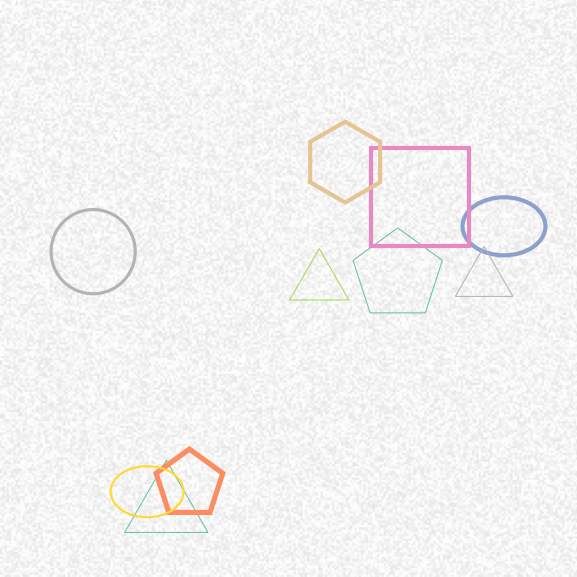[{"shape": "pentagon", "thickness": 0.5, "radius": 0.41, "center": [0.689, 0.523]}, {"shape": "triangle", "thickness": 0.5, "radius": 0.42, "center": [0.288, 0.119]}, {"shape": "pentagon", "thickness": 2.5, "radius": 0.3, "center": [0.328, 0.161]}, {"shape": "oval", "thickness": 2, "radius": 0.36, "center": [0.873, 0.607]}, {"shape": "square", "thickness": 2, "radius": 0.42, "center": [0.727, 0.658]}, {"shape": "triangle", "thickness": 0.5, "radius": 0.3, "center": [0.553, 0.509]}, {"shape": "oval", "thickness": 1, "radius": 0.32, "center": [0.255, 0.148]}, {"shape": "hexagon", "thickness": 2, "radius": 0.35, "center": [0.598, 0.718]}, {"shape": "triangle", "thickness": 0.5, "radius": 0.29, "center": [0.838, 0.515]}, {"shape": "circle", "thickness": 1.5, "radius": 0.36, "center": [0.161, 0.563]}]